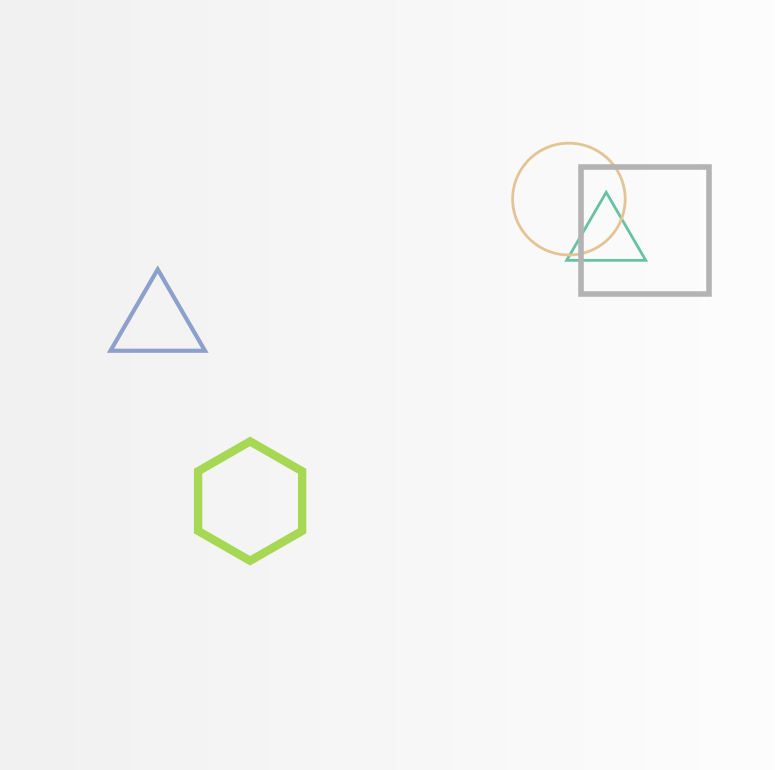[{"shape": "triangle", "thickness": 1, "radius": 0.29, "center": [0.782, 0.691]}, {"shape": "triangle", "thickness": 1.5, "radius": 0.35, "center": [0.204, 0.58]}, {"shape": "hexagon", "thickness": 3, "radius": 0.39, "center": [0.323, 0.349]}, {"shape": "circle", "thickness": 1, "radius": 0.36, "center": [0.734, 0.741]}, {"shape": "square", "thickness": 2, "radius": 0.41, "center": [0.832, 0.701]}]